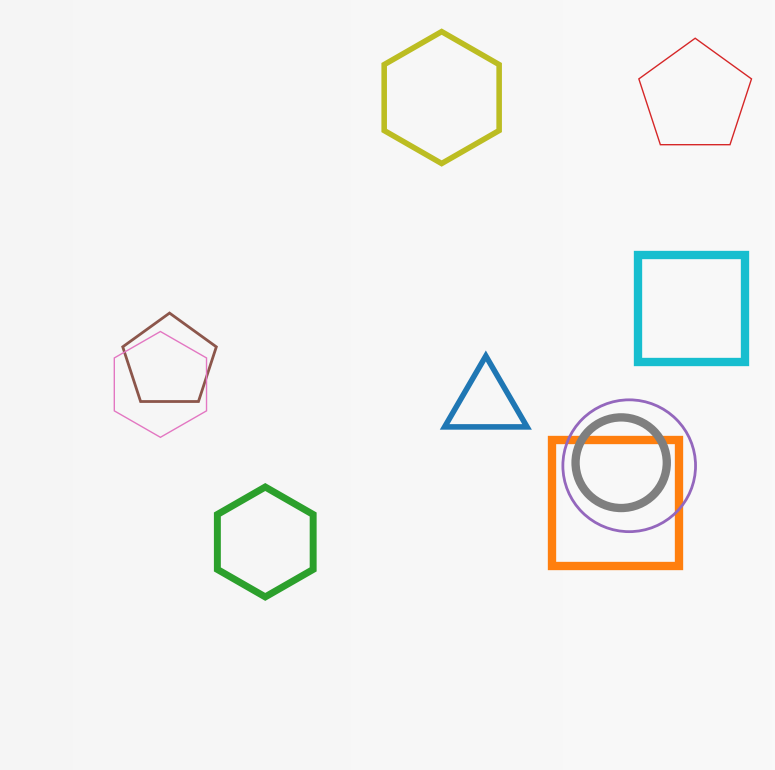[{"shape": "triangle", "thickness": 2, "radius": 0.31, "center": [0.627, 0.476]}, {"shape": "square", "thickness": 3, "radius": 0.41, "center": [0.794, 0.347]}, {"shape": "hexagon", "thickness": 2.5, "radius": 0.36, "center": [0.342, 0.296]}, {"shape": "pentagon", "thickness": 0.5, "radius": 0.38, "center": [0.897, 0.874]}, {"shape": "circle", "thickness": 1, "radius": 0.43, "center": [0.812, 0.395]}, {"shape": "pentagon", "thickness": 1, "radius": 0.32, "center": [0.219, 0.53]}, {"shape": "hexagon", "thickness": 0.5, "radius": 0.34, "center": [0.207, 0.501]}, {"shape": "circle", "thickness": 3, "radius": 0.29, "center": [0.802, 0.399]}, {"shape": "hexagon", "thickness": 2, "radius": 0.43, "center": [0.57, 0.873]}, {"shape": "square", "thickness": 3, "radius": 0.35, "center": [0.892, 0.599]}]